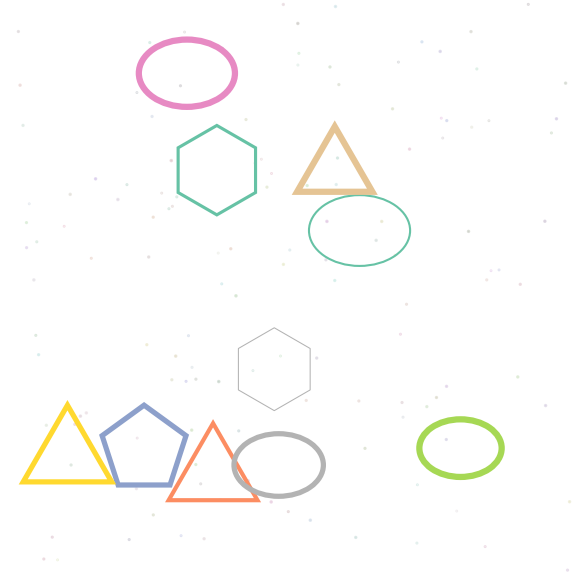[{"shape": "hexagon", "thickness": 1.5, "radius": 0.39, "center": [0.375, 0.704]}, {"shape": "oval", "thickness": 1, "radius": 0.44, "center": [0.623, 0.6]}, {"shape": "triangle", "thickness": 2, "radius": 0.44, "center": [0.369, 0.177]}, {"shape": "pentagon", "thickness": 2.5, "radius": 0.38, "center": [0.249, 0.221]}, {"shape": "oval", "thickness": 3, "radius": 0.42, "center": [0.324, 0.872]}, {"shape": "oval", "thickness": 3, "radius": 0.36, "center": [0.797, 0.223]}, {"shape": "triangle", "thickness": 2.5, "radius": 0.44, "center": [0.117, 0.209]}, {"shape": "triangle", "thickness": 3, "radius": 0.38, "center": [0.58, 0.705]}, {"shape": "hexagon", "thickness": 0.5, "radius": 0.36, "center": [0.475, 0.36]}, {"shape": "oval", "thickness": 2.5, "radius": 0.39, "center": [0.483, 0.194]}]